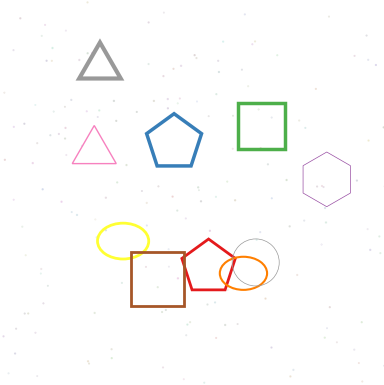[{"shape": "pentagon", "thickness": 2, "radius": 0.36, "center": [0.542, 0.306]}, {"shape": "pentagon", "thickness": 2.5, "radius": 0.37, "center": [0.452, 0.63]}, {"shape": "square", "thickness": 2.5, "radius": 0.3, "center": [0.68, 0.673]}, {"shape": "hexagon", "thickness": 0.5, "radius": 0.36, "center": [0.849, 0.534]}, {"shape": "oval", "thickness": 1.5, "radius": 0.31, "center": [0.632, 0.29]}, {"shape": "oval", "thickness": 2, "radius": 0.33, "center": [0.32, 0.374]}, {"shape": "square", "thickness": 2, "radius": 0.35, "center": [0.409, 0.276]}, {"shape": "triangle", "thickness": 1, "radius": 0.33, "center": [0.245, 0.608]}, {"shape": "circle", "thickness": 0.5, "radius": 0.31, "center": [0.664, 0.318]}, {"shape": "triangle", "thickness": 3, "radius": 0.31, "center": [0.26, 0.827]}]